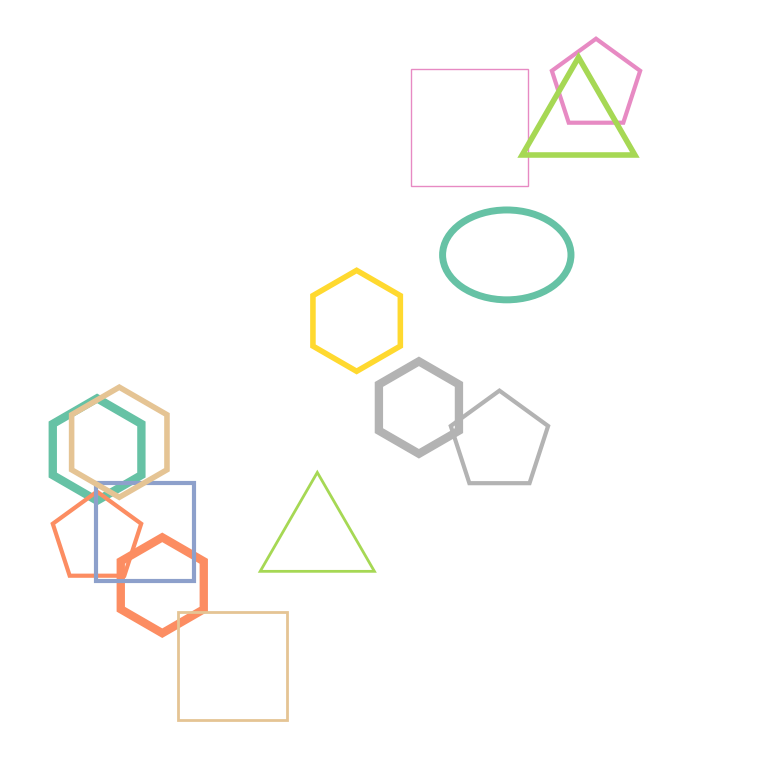[{"shape": "oval", "thickness": 2.5, "radius": 0.42, "center": [0.658, 0.669]}, {"shape": "hexagon", "thickness": 3, "radius": 0.33, "center": [0.126, 0.416]}, {"shape": "pentagon", "thickness": 1.5, "radius": 0.3, "center": [0.126, 0.301]}, {"shape": "hexagon", "thickness": 3, "radius": 0.31, "center": [0.211, 0.24]}, {"shape": "square", "thickness": 1.5, "radius": 0.32, "center": [0.188, 0.309]}, {"shape": "pentagon", "thickness": 1.5, "radius": 0.3, "center": [0.774, 0.889]}, {"shape": "square", "thickness": 0.5, "radius": 0.38, "center": [0.609, 0.834]}, {"shape": "triangle", "thickness": 2, "radius": 0.42, "center": [0.751, 0.841]}, {"shape": "triangle", "thickness": 1, "radius": 0.43, "center": [0.412, 0.301]}, {"shape": "hexagon", "thickness": 2, "radius": 0.33, "center": [0.463, 0.583]}, {"shape": "hexagon", "thickness": 2, "radius": 0.36, "center": [0.155, 0.426]}, {"shape": "square", "thickness": 1, "radius": 0.35, "center": [0.302, 0.135]}, {"shape": "hexagon", "thickness": 3, "radius": 0.3, "center": [0.544, 0.471]}, {"shape": "pentagon", "thickness": 1.5, "radius": 0.33, "center": [0.649, 0.426]}]